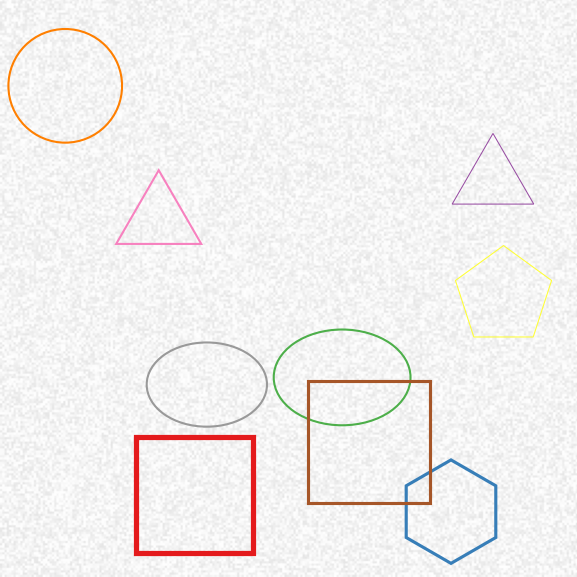[{"shape": "square", "thickness": 2.5, "radius": 0.5, "center": [0.336, 0.142]}, {"shape": "hexagon", "thickness": 1.5, "radius": 0.45, "center": [0.781, 0.113]}, {"shape": "oval", "thickness": 1, "radius": 0.59, "center": [0.592, 0.346]}, {"shape": "triangle", "thickness": 0.5, "radius": 0.41, "center": [0.854, 0.687]}, {"shape": "circle", "thickness": 1, "radius": 0.49, "center": [0.113, 0.851]}, {"shape": "pentagon", "thickness": 0.5, "radius": 0.44, "center": [0.872, 0.486]}, {"shape": "square", "thickness": 1.5, "radius": 0.53, "center": [0.639, 0.234]}, {"shape": "triangle", "thickness": 1, "radius": 0.43, "center": [0.275, 0.619]}, {"shape": "oval", "thickness": 1, "radius": 0.52, "center": [0.358, 0.333]}]